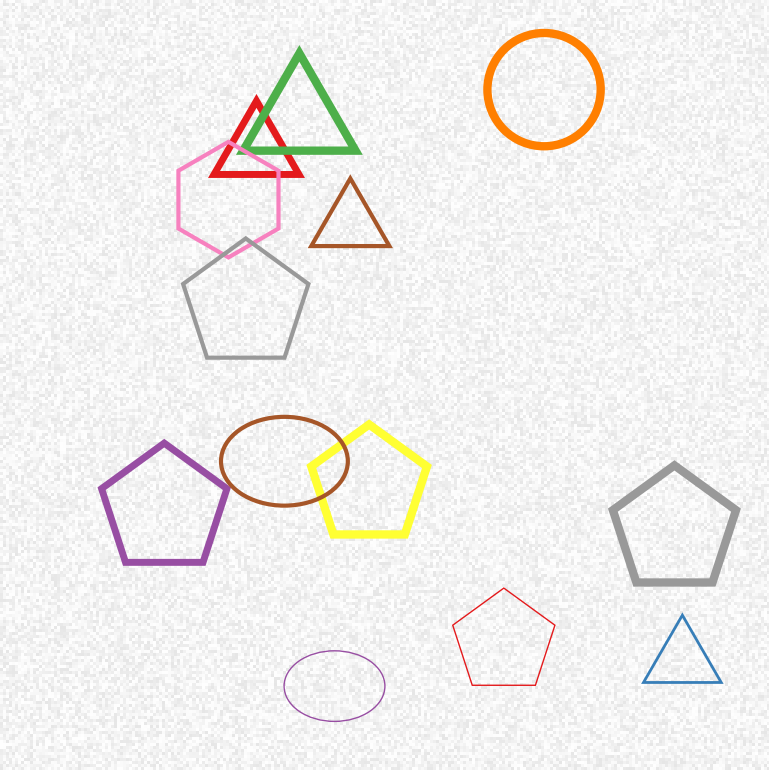[{"shape": "pentagon", "thickness": 0.5, "radius": 0.35, "center": [0.654, 0.166]}, {"shape": "triangle", "thickness": 2.5, "radius": 0.32, "center": [0.333, 0.805]}, {"shape": "triangle", "thickness": 1, "radius": 0.29, "center": [0.886, 0.143]}, {"shape": "triangle", "thickness": 3, "radius": 0.42, "center": [0.389, 0.846]}, {"shape": "pentagon", "thickness": 2.5, "radius": 0.43, "center": [0.213, 0.339]}, {"shape": "oval", "thickness": 0.5, "radius": 0.33, "center": [0.434, 0.109]}, {"shape": "circle", "thickness": 3, "radius": 0.37, "center": [0.707, 0.884]}, {"shape": "pentagon", "thickness": 3, "radius": 0.39, "center": [0.479, 0.37]}, {"shape": "triangle", "thickness": 1.5, "radius": 0.29, "center": [0.455, 0.71]}, {"shape": "oval", "thickness": 1.5, "radius": 0.41, "center": [0.369, 0.401]}, {"shape": "hexagon", "thickness": 1.5, "radius": 0.38, "center": [0.297, 0.741]}, {"shape": "pentagon", "thickness": 1.5, "radius": 0.43, "center": [0.319, 0.605]}, {"shape": "pentagon", "thickness": 3, "radius": 0.42, "center": [0.876, 0.312]}]